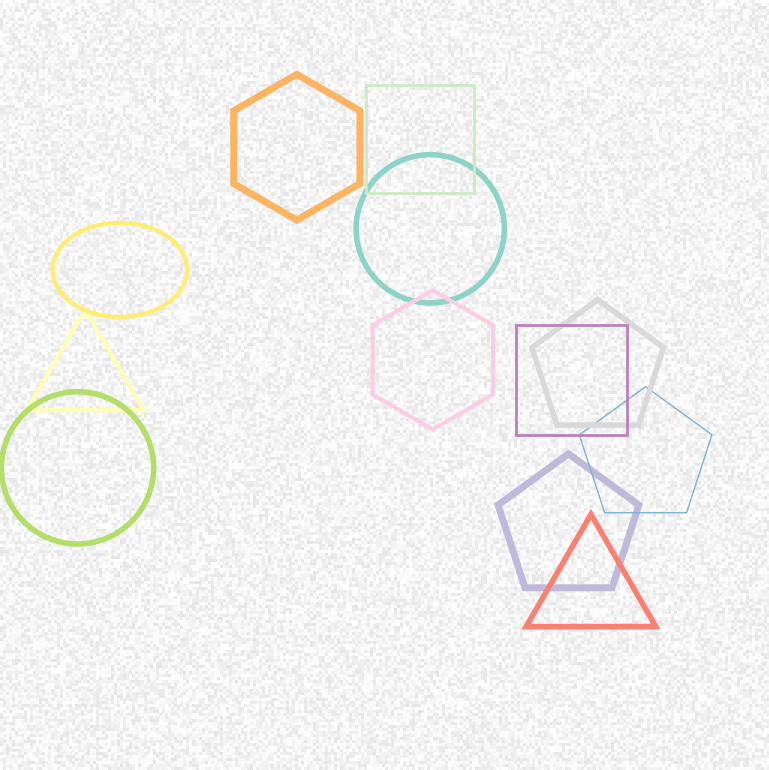[{"shape": "circle", "thickness": 2, "radius": 0.48, "center": [0.559, 0.703]}, {"shape": "triangle", "thickness": 1.5, "radius": 0.44, "center": [0.111, 0.511]}, {"shape": "pentagon", "thickness": 2.5, "radius": 0.48, "center": [0.738, 0.314]}, {"shape": "triangle", "thickness": 2, "radius": 0.49, "center": [0.768, 0.235]}, {"shape": "pentagon", "thickness": 0.5, "radius": 0.45, "center": [0.838, 0.407]}, {"shape": "hexagon", "thickness": 2.5, "radius": 0.47, "center": [0.385, 0.809]}, {"shape": "circle", "thickness": 2, "radius": 0.49, "center": [0.101, 0.392]}, {"shape": "hexagon", "thickness": 1.5, "radius": 0.45, "center": [0.562, 0.533]}, {"shape": "pentagon", "thickness": 2, "radius": 0.45, "center": [0.776, 0.521]}, {"shape": "square", "thickness": 1, "radius": 0.36, "center": [0.742, 0.507]}, {"shape": "square", "thickness": 1, "radius": 0.35, "center": [0.546, 0.819]}, {"shape": "oval", "thickness": 1.5, "radius": 0.44, "center": [0.156, 0.65]}]